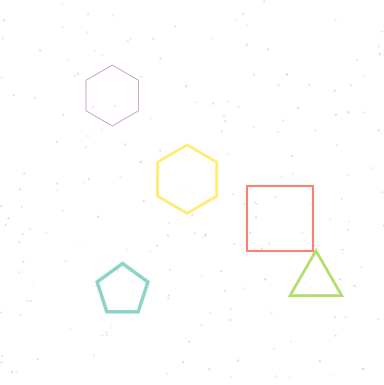[{"shape": "pentagon", "thickness": 2.5, "radius": 0.35, "center": [0.318, 0.246]}, {"shape": "square", "thickness": 1.5, "radius": 0.43, "center": [0.727, 0.433]}, {"shape": "triangle", "thickness": 2, "radius": 0.39, "center": [0.821, 0.271]}, {"shape": "hexagon", "thickness": 0.5, "radius": 0.39, "center": [0.292, 0.752]}, {"shape": "hexagon", "thickness": 2, "radius": 0.44, "center": [0.486, 0.535]}]